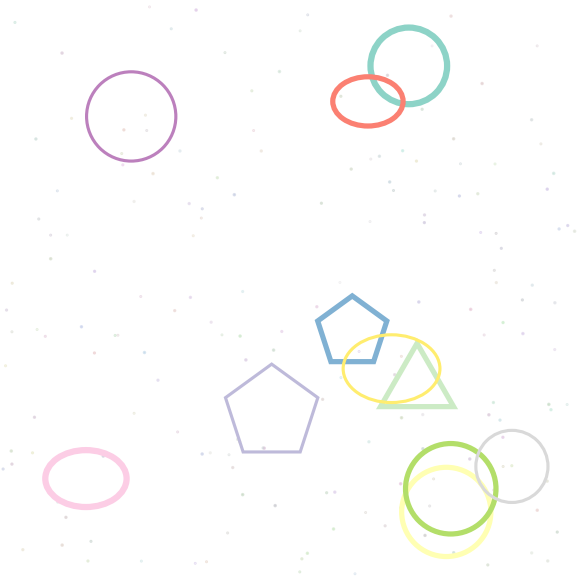[{"shape": "circle", "thickness": 3, "radius": 0.33, "center": [0.708, 0.885]}, {"shape": "circle", "thickness": 2.5, "radius": 0.39, "center": [0.773, 0.113]}, {"shape": "pentagon", "thickness": 1.5, "radius": 0.42, "center": [0.47, 0.285]}, {"shape": "oval", "thickness": 2.5, "radius": 0.3, "center": [0.637, 0.824]}, {"shape": "pentagon", "thickness": 2.5, "radius": 0.31, "center": [0.61, 0.424]}, {"shape": "circle", "thickness": 2.5, "radius": 0.39, "center": [0.781, 0.153]}, {"shape": "oval", "thickness": 3, "radius": 0.35, "center": [0.149, 0.17]}, {"shape": "circle", "thickness": 1.5, "radius": 0.31, "center": [0.886, 0.191]}, {"shape": "circle", "thickness": 1.5, "radius": 0.39, "center": [0.227, 0.798]}, {"shape": "triangle", "thickness": 2.5, "radius": 0.37, "center": [0.722, 0.332]}, {"shape": "oval", "thickness": 1.5, "radius": 0.42, "center": [0.678, 0.361]}]